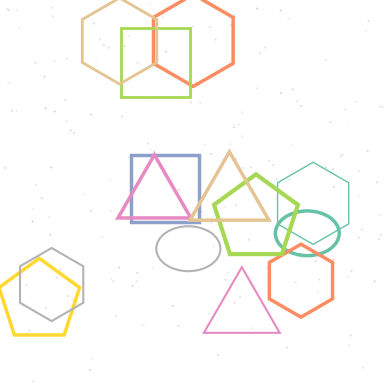[{"shape": "oval", "thickness": 2.5, "radius": 0.41, "center": [0.798, 0.394]}, {"shape": "hexagon", "thickness": 1, "radius": 0.53, "center": [0.813, 0.472]}, {"shape": "hexagon", "thickness": 2.5, "radius": 0.6, "center": [0.502, 0.895]}, {"shape": "hexagon", "thickness": 2.5, "radius": 0.47, "center": [0.782, 0.271]}, {"shape": "square", "thickness": 2.5, "radius": 0.44, "center": [0.428, 0.51]}, {"shape": "triangle", "thickness": 2.5, "radius": 0.55, "center": [0.401, 0.489]}, {"shape": "triangle", "thickness": 1.5, "radius": 0.57, "center": [0.628, 0.192]}, {"shape": "square", "thickness": 2, "radius": 0.45, "center": [0.404, 0.839]}, {"shape": "pentagon", "thickness": 3, "radius": 0.57, "center": [0.665, 0.433]}, {"shape": "pentagon", "thickness": 2.5, "radius": 0.55, "center": [0.102, 0.219]}, {"shape": "hexagon", "thickness": 2, "radius": 0.56, "center": [0.311, 0.894]}, {"shape": "triangle", "thickness": 2.5, "radius": 0.59, "center": [0.596, 0.487]}, {"shape": "oval", "thickness": 1.5, "radius": 0.42, "center": [0.489, 0.354]}, {"shape": "hexagon", "thickness": 1.5, "radius": 0.47, "center": [0.134, 0.261]}]